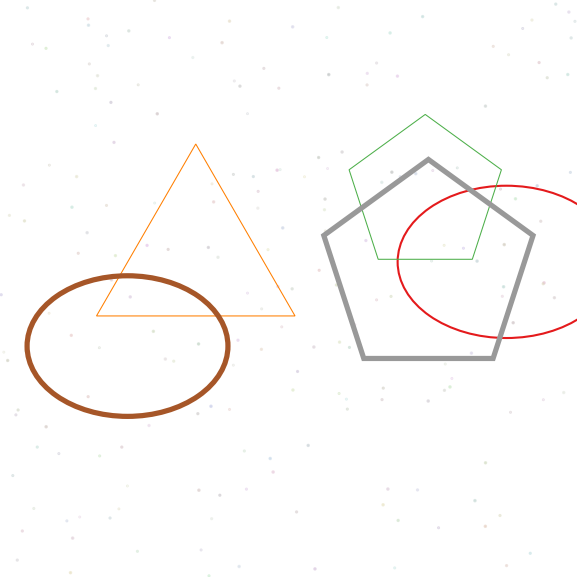[{"shape": "oval", "thickness": 1, "radius": 0.94, "center": [0.877, 0.546]}, {"shape": "pentagon", "thickness": 0.5, "radius": 0.69, "center": [0.736, 0.662]}, {"shape": "triangle", "thickness": 0.5, "radius": 0.99, "center": [0.339, 0.551]}, {"shape": "oval", "thickness": 2.5, "radius": 0.87, "center": [0.221, 0.4]}, {"shape": "pentagon", "thickness": 2.5, "radius": 0.95, "center": [0.742, 0.533]}]